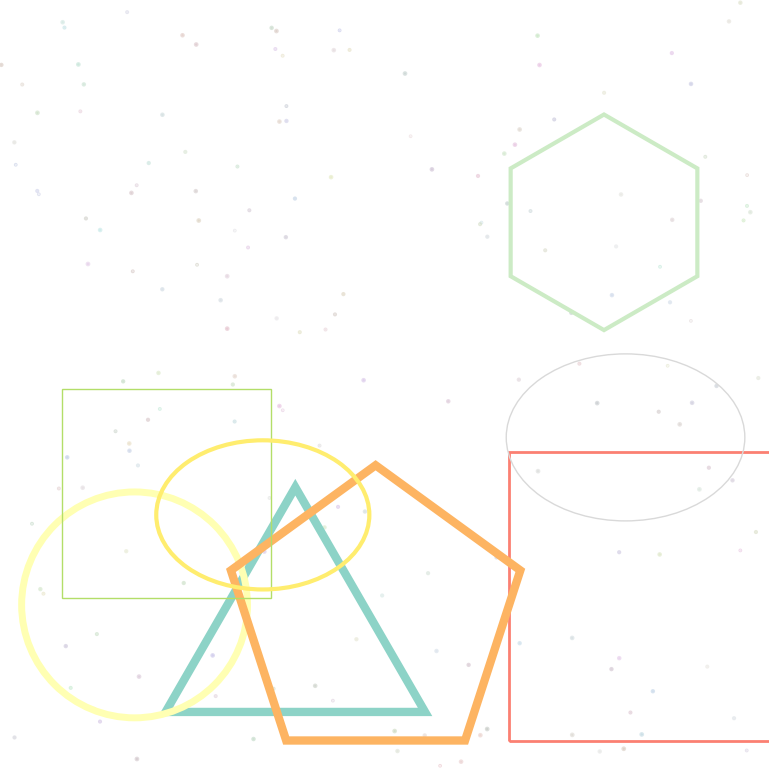[{"shape": "triangle", "thickness": 3, "radius": 0.97, "center": [0.384, 0.173]}, {"shape": "circle", "thickness": 2.5, "radius": 0.73, "center": [0.175, 0.214]}, {"shape": "square", "thickness": 1, "radius": 0.94, "center": [0.848, 0.225]}, {"shape": "pentagon", "thickness": 3, "radius": 0.99, "center": [0.488, 0.198]}, {"shape": "square", "thickness": 0.5, "radius": 0.68, "center": [0.217, 0.359]}, {"shape": "oval", "thickness": 0.5, "radius": 0.77, "center": [0.812, 0.432]}, {"shape": "hexagon", "thickness": 1.5, "radius": 0.7, "center": [0.784, 0.711]}, {"shape": "oval", "thickness": 1.5, "radius": 0.69, "center": [0.341, 0.331]}]